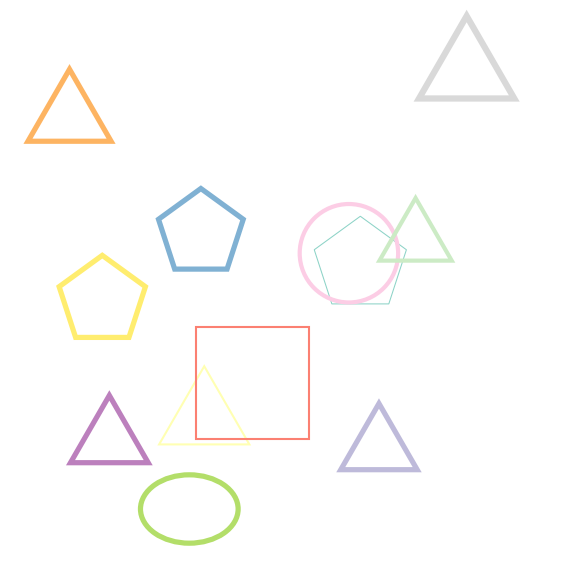[{"shape": "pentagon", "thickness": 0.5, "radius": 0.42, "center": [0.624, 0.541]}, {"shape": "triangle", "thickness": 1, "radius": 0.45, "center": [0.354, 0.275]}, {"shape": "triangle", "thickness": 2.5, "radius": 0.38, "center": [0.656, 0.224]}, {"shape": "square", "thickness": 1, "radius": 0.49, "center": [0.437, 0.336]}, {"shape": "pentagon", "thickness": 2.5, "radius": 0.39, "center": [0.348, 0.596]}, {"shape": "triangle", "thickness": 2.5, "radius": 0.42, "center": [0.12, 0.796]}, {"shape": "oval", "thickness": 2.5, "radius": 0.42, "center": [0.328, 0.118]}, {"shape": "circle", "thickness": 2, "radius": 0.43, "center": [0.604, 0.561]}, {"shape": "triangle", "thickness": 3, "radius": 0.48, "center": [0.808, 0.876]}, {"shape": "triangle", "thickness": 2.5, "radius": 0.39, "center": [0.189, 0.237]}, {"shape": "triangle", "thickness": 2, "radius": 0.36, "center": [0.72, 0.584]}, {"shape": "pentagon", "thickness": 2.5, "radius": 0.39, "center": [0.177, 0.478]}]